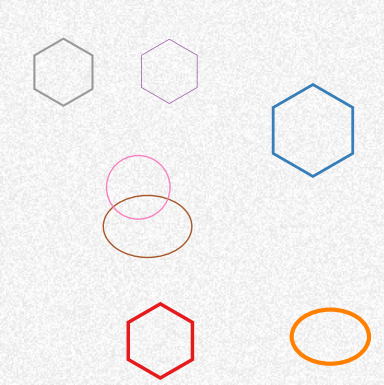[{"shape": "hexagon", "thickness": 2.5, "radius": 0.48, "center": [0.417, 0.114]}, {"shape": "hexagon", "thickness": 2, "radius": 0.6, "center": [0.813, 0.661]}, {"shape": "hexagon", "thickness": 0.5, "radius": 0.42, "center": [0.44, 0.815]}, {"shape": "oval", "thickness": 3, "radius": 0.5, "center": [0.858, 0.126]}, {"shape": "oval", "thickness": 1, "radius": 0.58, "center": [0.383, 0.412]}, {"shape": "circle", "thickness": 1, "radius": 0.41, "center": [0.359, 0.513]}, {"shape": "hexagon", "thickness": 1.5, "radius": 0.44, "center": [0.165, 0.812]}]